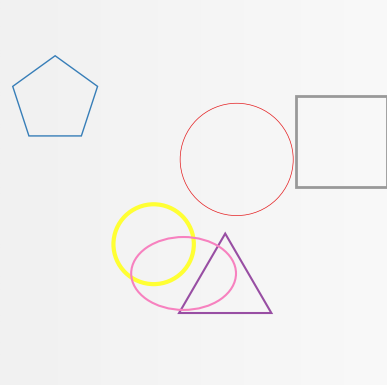[{"shape": "circle", "thickness": 0.5, "radius": 0.73, "center": [0.611, 0.586]}, {"shape": "pentagon", "thickness": 1, "radius": 0.58, "center": [0.142, 0.74]}, {"shape": "triangle", "thickness": 1.5, "radius": 0.69, "center": [0.581, 0.256]}, {"shape": "circle", "thickness": 3, "radius": 0.52, "center": [0.396, 0.366]}, {"shape": "oval", "thickness": 1.5, "radius": 0.68, "center": [0.474, 0.29]}, {"shape": "square", "thickness": 2, "radius": 0.59, "center": [0.881, 0.633]}]